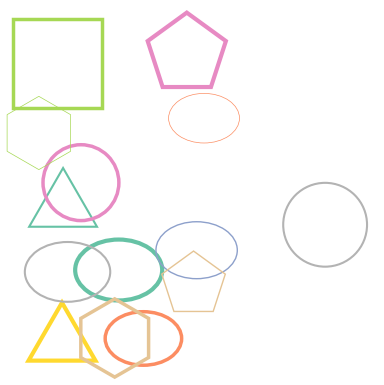[{"shape": "oval", "thickness": 3, "radius": 0.57, "center": [0.308, 0.299]}, {"shape": "triangle", "thickness": 1.5, "radius": 0.51, "center": [0.164, 0.462]}, {"shape": "oval", "thickness": 0.5, "radius": 0.46, "center": [0.53, 0.693]}, {"shape": "oval", "thickness": 2.5, "radius": 0.5, "center": [0.372, 0.121]}, {"shape": "oval", "thickness": 1, "radius": 0.53, "center": [0.511, 0.35]}, {"shape": "circle", "thickness": 2.5, "radius": 0.49, "center": [0.21, 0.526]}, {"shape": "pentagon", "thickness": 3, "radius": 0.53, "center": [0.485, 0.86]}, {"shape": "square", "thickness": 2.5, "radius": 0.58, "center": [0.149, 0.835]}, {"shape": "hexagon", "thickness": 0.5, "radius": 0.48, "center": [0.101, 0.655]}, {"shape": "triangle", "thickness": 3, "radius": 0.5, "center": [0.161, 0.113]}, {"shape": "pentagon", "thickness": 1, "radius": 0.43, "center": [0.503, 0.261]}, {"shape": "hexagon", "thickness": 2.5, "radius": 0.51, "center": [0.298, 0.122]}, {"shape": "oval", "thickness": 1.5, "radius": 0.55, "center": [0.175, 0.294]}, {"shape": "circle", "thickness": 1.5, "radius": 0.54, "center": [0.844, 0.416]}]